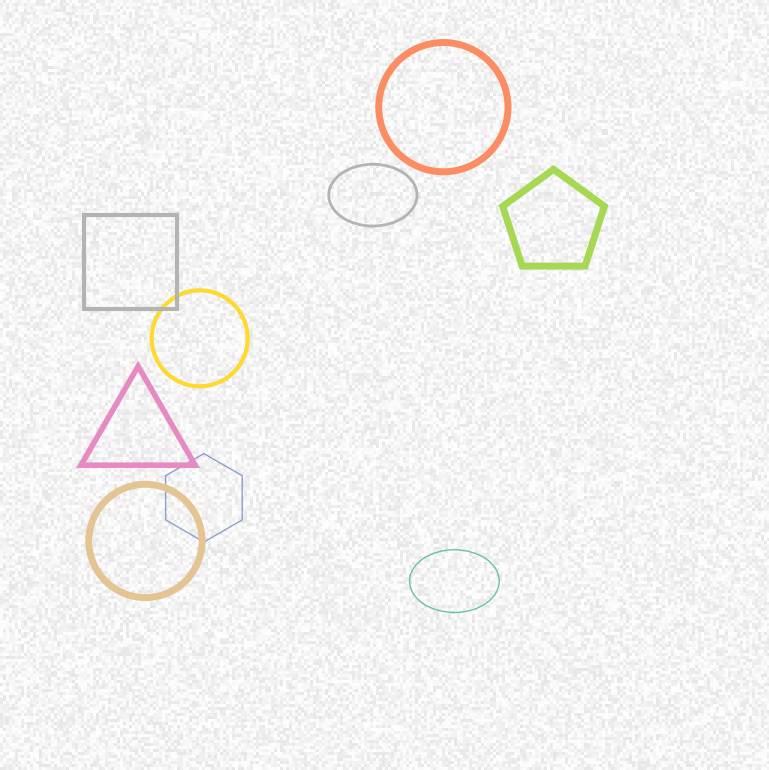[{"shape": "oval", "thickness": 0.5, "radius": 0.29, "center": [0.59, 0.245]}, {"shape": "circle", "thickness": 2.5, "radius": 0.42, "center": [0.576, 0.861]}, {"shape": "hexagon", "thickness": 0.5, "radius": 0.29, "center": [0.265, 0.353]}, {"shape": "triangle", "thickness": 2, "radius": 0.43, "center": [0.179, 0.439]}, {"shape": "pentagon", "thickness": 2.5, "radius": 0.35, "center": [0.719, 0.711]}, {"shape": "circle", "thickness": 1.5, "radius": 0.31, "center": [0.259, 0.561]}, {"shape": "circle", "thickness": 2.5, "radius": 0.37, "center": [0.189, 0.297]}, {"shape": "oval", "thickness": 1, "radius": 0.29, "center": [0.484, 0.747]}, {"shape": "square", "thickness": 1.5, "radius": 0.3, "center": [0.17, 0.66]}]